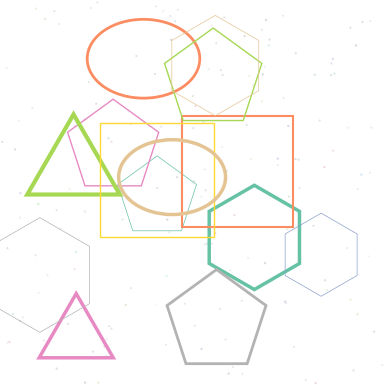[{"shape": "pentagon", "thickness": 0.5, "radius": 0.54, "center": [0.408, 0.488]}, {"shape": "hexagon", "thickness": 2.5, "radius": 0.68, "center": [0.661, 0.383]}, {"shape": "oval", "thickness": 2, "radius": 0.73, "center": [0.373, 0.847]}, {"shape": "square", "thickness": 1.5, "radius": 0.72, "center": [0.617, 0.555]}, {"shape": "hexagon", "thickness": 0.5, "radius": 0.54, "center": [0.834, 0.338]}, {"shape": "triangle", "thickness": 2.5, "radius": 0.56, "center": [0.198, 0.126]}, {"shape": "pentagon", "thickness": 1, "radius": 0.62, "center": [0.294, 0.618]}, {"shape": "pentagon", "thickness": 1, "radius": 0.66, "center": [0.554, 0.794]}, {"shape": "triangle", "thickness": 3, "radius": 0.69, "center": [0.191, 0.564]}, {"shape": "square", "thickness": 1, "radius": 0.74, "center": [0.408, 0.532]}, {"shape": "oval", "thickness": 2.5, "radius": 0.69, "center": [0.447, 0.54]}, {"shape": "hexagon", "thickness": 0.5, "radius": 0.65, "center": [0.559, 0.83]}, {"shape": "pentagon", "thickness": 2, "radius": 0.68, "center": [0.562, 0.165]}, {"shape": "hexagon", "thickness": 0.5, "radius": 0.74, "center": [0.103, 0.286]}]